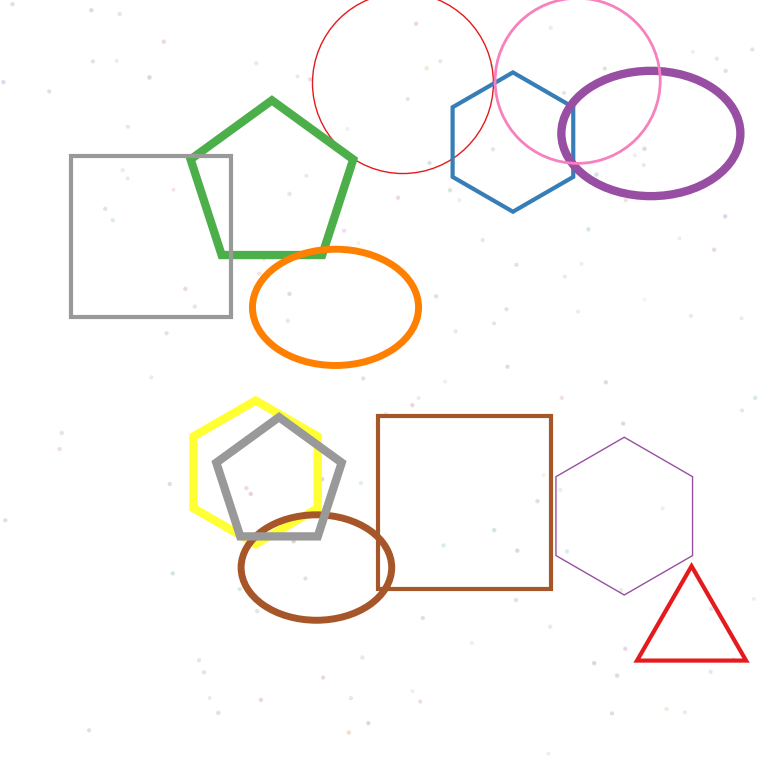[{"shape": "circle", "thickness": 0.5, "radius": 0.59, "center": [0.523, 0.892]}, {"shape": "triangle", "thickness": 1.5, "radius": 0.41, "center": [0.898, 0.183]}, {"shape": "hexagon", "thickness": 1.5, "radius": 0.45, "center": [0.666, 0.816]}, {"shape": "pentagon", "thickness": 3, "radius": 0.56, "center": [0.353, 0.759]}, {"shape": "hexagon", "thickness": 0.5, "radius": 0.51, "center": [0.811, 0.33]}, {"shape": "oval", "thickness": 3, "radius": 0.58, "center": [0.845, 0.827]}, {"shape": "oval", "thickness": 2.5, "radius": 0.54, "center": [0.436, 0.601]}, {"shape": "hexagon", "thickness": 3, "radius": 0.47, "center": [0.332, 0.387]}, {"shape": "oval", "thickness": 2.5, "radius": 0.49, "center": [0.411, 0.263]}, {"shape": "square", "thickness": 1.5, "radius": 0.56, "center": [0.604, 0.347]}, {"shape": "circle", "thickness": 1, "radius": 0.54, "center": [0.75, 0.895]}, {"shape": "square", "thickness": 1.5, "radius": 0.52, "center": [0.196, 0.693]}, {"shape": "pentagon", "thickness": 3, "radius": 0.43, "center": [0.362, 0.373]}]